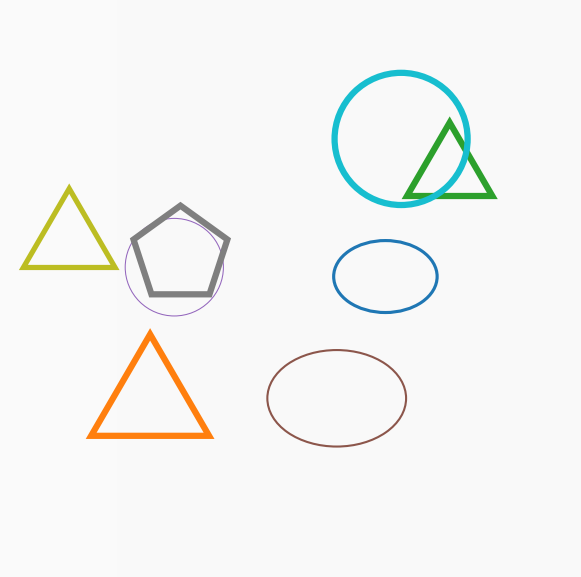[{"shape": "oval", "thickness": 1.5, "radius": 0.44, "center": [0.663, 0.52]}, {"shape": "triangle", "thickness": 3, "radius": 0.59, "center": [0.258, 0.303]}, {"shape": "triangle", "thickness": 3, "radius": 0.42, "center": [0.774, 0.702]}, {"shape": "circle", "thickness": 0.5, "radius": 0.42, "center": [0.3, 0.536]}, {"shape": "oval", "thickness": 1, "radius": 0.6, "center": [0.579, 0.309]}, {"shape": "pentagon", "thickness": 3, "radius": 0.42, "center": [0.31, 0.558]}, {"shape": "triangle", "thickness": 2.5, "radius": 0.46, "center": [0.119, 0.581]}, {"shape": "circle", "thickness": 3, "radius": 0.57, "center": [0.69, 0.759]}]